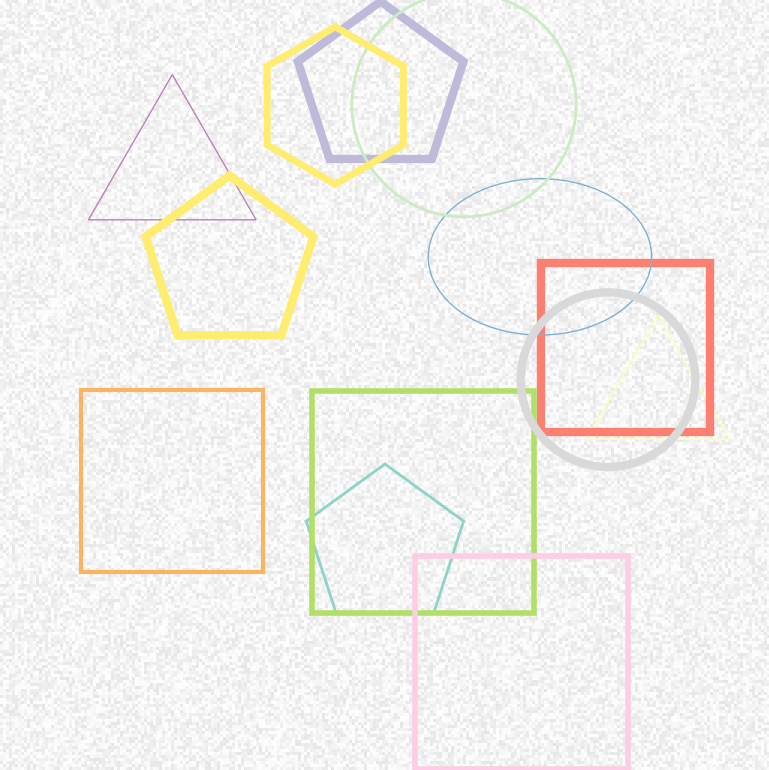[{"shape": "pentagon", "thickness": 1, "radius": 0.54, "center": [0.5, 0.29]}, {"shape": "triangle", "thickness": 0.5, "radius": 0.54, "center": [0.855, 0.483]}, {"shape": "pentagon", "thickness": 3, "radius": 0.57, "center": [0.494, 0.885]}, {"shape": "square", "thickness": 3, "radius": 0.55, "center": [0.812, 0.549]}, {"shape": "oval", "thickness": 0.5, "radius": 0.73, "center": [0.701, 0.666]}, {"shape": "square", "thickness": 1.5, "radius": 0.59, "center": [0.223, 0.376]}, {"shape": "square", "thickness": 2, "radius": 0.72, "center": [0.549, 0.348]}, {"shape": "square", "thickness": 2, "radius": 0.69, "center": [0.677, 0.139]}, {"shape": "circle", "thickness": 3, "radius": 0.57, "center": [0.79, 0.507]}, {"shape": "triangle", "thickness": 0.5, "radius": 0.63, "center": [0.224, 0.777]}, {"shape": "circle", "thickness": 1, "radius": 0.73, "center": [0.603, 0.864]}, {"shape": "pentagon", "thickness": 3, "radius": 0.57, "center": [0.298, 0.657]}, {"shape": "hexagon", "thickness": 2.5, "radius": 0.51, "center": [0.435, 0.863]}]